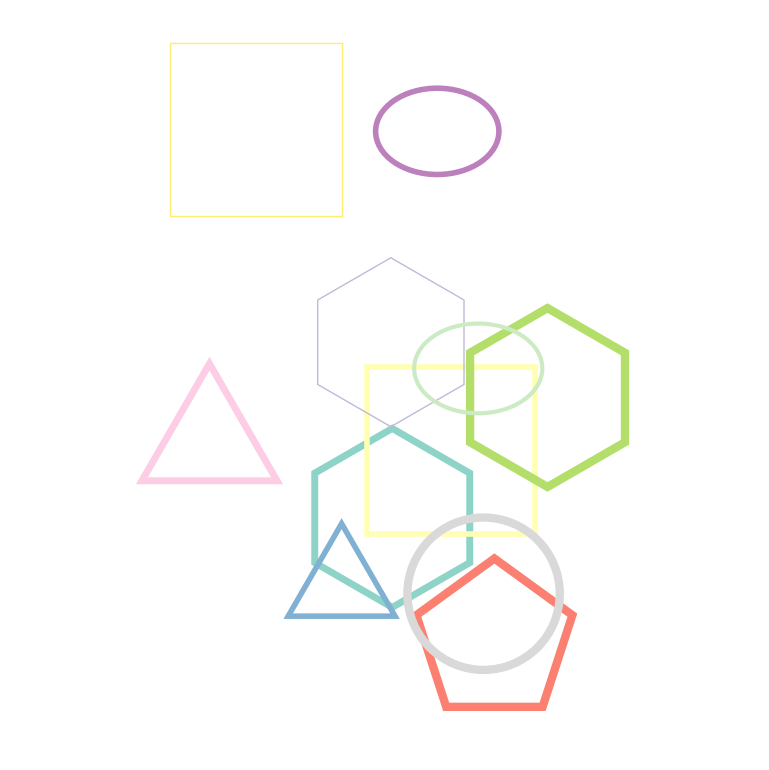[{"shape": "hexagon", "thickness": 2.5, "radius": 0.58, "center": [0.509, 0.327]}, {"shape": "square", "thickness": 2, "radius": 0.54, "center": [0.585, 0.415]}, {"shape": "hexagon", "thickness": 0.5, "radius": 0.55, "center": [0.508, 0.556]}, {"shape": "pentagon", "thickness": 3, "radius": 0.53, "center": [0.642, 0.168]}, {"shape": "triangle", "thickness": 2, "radius": 0.4, "center": [0.444, 0.24]}, {"shape": "hexagon", "thickness": 3, "radius": 0.58, "center": [0.711, 0.484]}, {"shape": "triangle", "thickness": 2.5, "radius": 0.51, "center": [0.272, 0.426]}, {"shape": "circle", "thickness": 3, "radius": 0.49, "center": [0.628, 0.229]}, {"shape": "oval", "thickness": 2, "radius": 0.4, "center": [0.568, 0.829]}, {"shape": "oval", "thickness": 1.5, "radius": 0.42, "center": [0.621, 0.522]}, {"shape": "square", "thickness": 0.5, "radius": 0.56, "center": [0.332, 0.832]}]